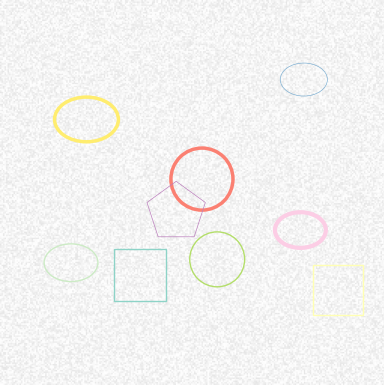[{"shape": "square", "thickness": 1, "radius": 0.34, "center": [0.364, 0.285]}, {"shape": "square", "thickness": 1, "radius": 0.33, "center": [0.877, 0.246]}, {"shape": "circle", "thickness": 2.5, "radius": 0.4, "center": [0.525, 0.535]}, {"shape": "oval", "thickness": 0.5, "radius": 0.31, "center": [0.789, 0.793]}, {"shape": "circle", "thickness": 1, "radius": 0.36, "center": [0.564, 0.326]}, {"shape": "oval", "thickness": 3, "radius": 0.33, "center": [0.78, 0.402]}, {"shape": "pentagon", "thickness": 0.5, "radius": 0.4, "center": [0.458, 0.449]}, {"shape": "oval", "thickness": 1, "radius": 0.35, "center": [0.184, 0.318]}, {"shape": "oval", "thickness": 2.5, "radius": 0.41, "center": [0.225, 0.69]}]